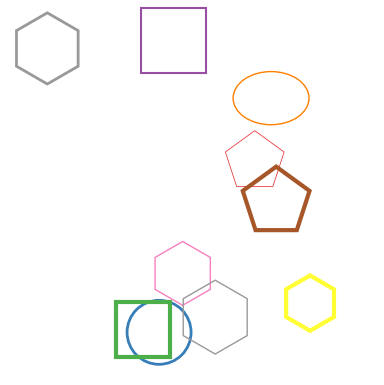[{"shape": "pentagon", "thickness": 0.5, "radius": 0.4, "center": [0.662, 0.58]}, {"shape": "circle", "thickness": 2, "radius": 0.42, "center": [0.413, 0.137]}, {"shape": "square", "thickness": 3, "radius": 0.36, "center": [0.371, 0.145]}, {"shape": "square", "thickness": 1.5, "radius": 0.42, "center": [0.451, 0.894]}, {"shape": "oval", "thickness": 1, "radius": 0.49, "center": [0.704, 0.745]}, {"shape": "hexagon", "thickness": 3, "radius": 0.36, "center": [0.805, 0.213]}, {"shape": "pentagon", "thickness": 3, "radius": 0.46, "center": [0.717, 0.476]}, {"shape": "hexagon", "thickness": 1, "radius": 0.41, "center": [0.475, 0.29]}, {"shape": "hexagon", "thickness": 1, "radius": 0.48, "center": [0.559, 0.176]}, {"shape": "hexagon", "thickness": 2, "radius": 0.46, "center": [0.123, 0.874]}]